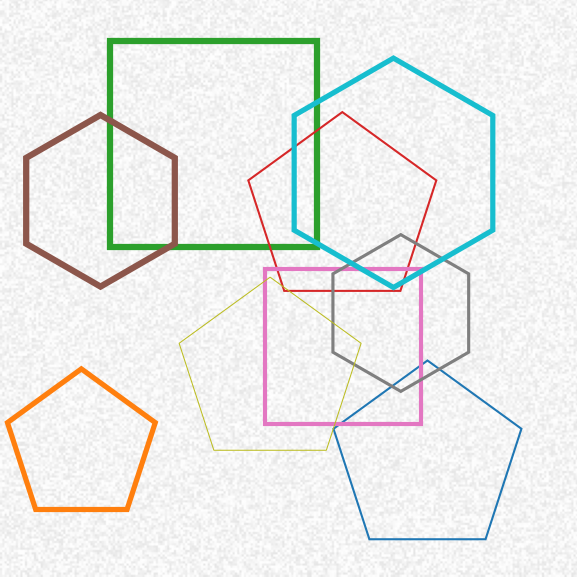[{"shape": "pentagon", "thickness": 1, "radius": 0.86, "center": [0.74, 0.204]}, {"shape": "pentagon", "thickness": 2.5, "radius": 0.67, "center": [0.141, 0.226]}, {"shape": "square", "thickness": 3, "radius": 0.89, "center": [0.37, 0.75]}, {"shape": "pentagon", "thickness": 1, "radius": 0.86, "center": [0.593, 0.634]}, {"shape": "hexagon", "thickness": 3, "radius": 0.74, "center": [0.174, 0.651]}, {"shape": "square", "thickness": 2, "radius": 0.67, "center": [0.594, 0.399]}, {"shape": "hexagon", "thickness": 1.5, "radius": 0.68, "center": [0.694, 0.457]}, {"shape": "pentagon", "thickness": 0.5, "radius": 0.83, "center": [0.468, 0.353]}, {"shape": "hexagon", "thickness": 2.5, "radius": 0.99, "center": [0.681, 0.7]}]